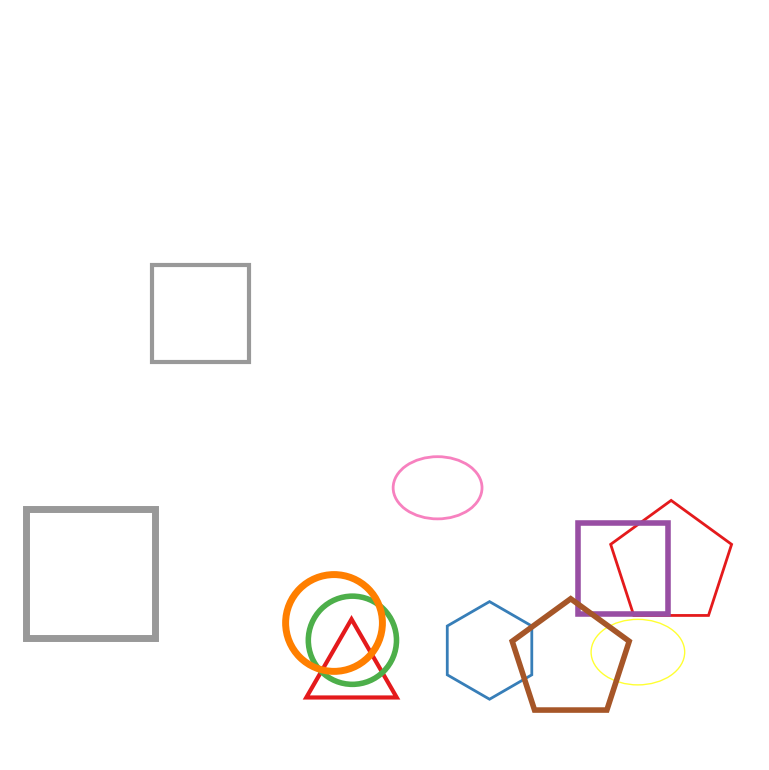[{"shape": "pentagon", "thickness": 1, "radius": 0.41, "center": [0.872, 0.268]}, {"shape": "triangle", "thickness": 1.5, "radius": 0.34, "center": [0.457, 0.128]}, {"shape": "hexagon", "thickness": 1, "radius": 0.32, "center": [0.636, 0.155]}, {"shape": "circle", "thickness": 2, "radius": 0.29, "center": [0.458, 0.169]}, {"shape": "square", "thickness": 2, "radius": 0.29, "center": [0.809, 0.262]}, {"shape": "circle", "thickness": 2.5, "radius": 0.31, "center": [0.434, 0.191]}, {"shape": "oval", "thickness": 0.5, "radius": 0.3, "center": [0.828, 0.153]}, {"shape": "pentagon", "thickness": 2, "radius": 0.4, "center": [0.741, 0.142]}, {"shape": "oval", "thickness": 1, "radius": 0.29, "center": [0.568, 0.367]}, {"shape": "square", "thickness": 1.5, "radius": 0.32, "center": [0.261, 0.593]}, {"shape": "square", "thickness": 2.5, "radius": 0.42, "center": [0.118, 0.255]}]